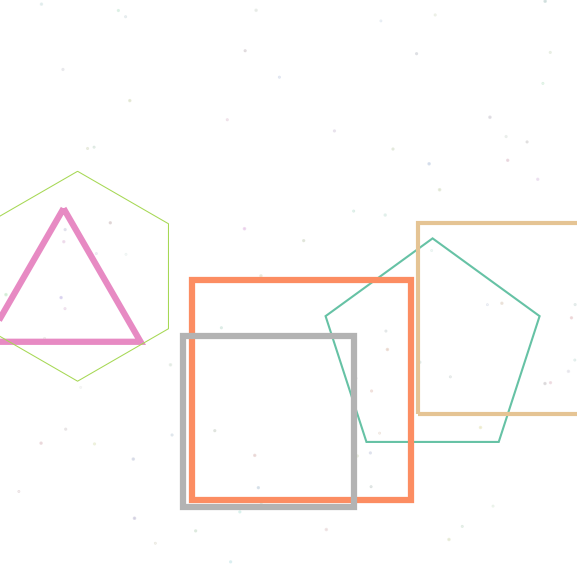[{"shape": "pentagon", "thickness": 1, "radius": 0.97, "center": [0.749, 0.392]}, {"shape": "square", "thickness": 3, "radius": 0.95, "center": [0.522, 0.324]}, {"shape": "triangle", "thickness": 3, "radius": 0.77, "center": [0.11, 0.484]}, {"shape": "hexagon", "thickness": 0.5, "radius": 0.91, "center": [0.134, 0.521]}, {"shape": "square", "thickness": 2, "radius": 0.83, "center": [0.889, 0.448]}, {"shape": "square", "thickness": 3, "radius": 0.74, "center": [0.465, 0.269]}]